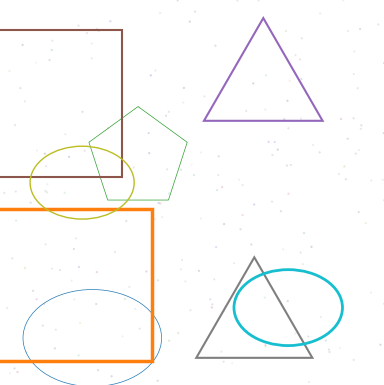[{"shape": "oval", "thickness": 0.5, "radius": 0.9, "center": [0.24, 0.122]}, {"shape": "square", "thickness": 2.5, "radius": 0.99, "center": [0.196, 0.26]}, {"shape": "pentagon", "thickness": 0.5, "radius": 0.67, "center": [0.359, 0.589]}, {"shape": "triangle", "thickness": 1.5, "radius": 0.89, "center": [0.684, 0.775]}, {"shape": "square", "thickness": 1.5, "radius": 0.95, "center": [0.128, 0.731]}, {"shape": "triangle", "thickness": 1.5, "radius": 0.87, "center": [0.661, 0.158]}, {"shape": "oval", "thickness": 1, "radius": 0.68, "center": [0.213, 0.526]}, {"shape": "oval", "thickness": 2, "radius": 0.7, "center": [0.749, 0.201]}]